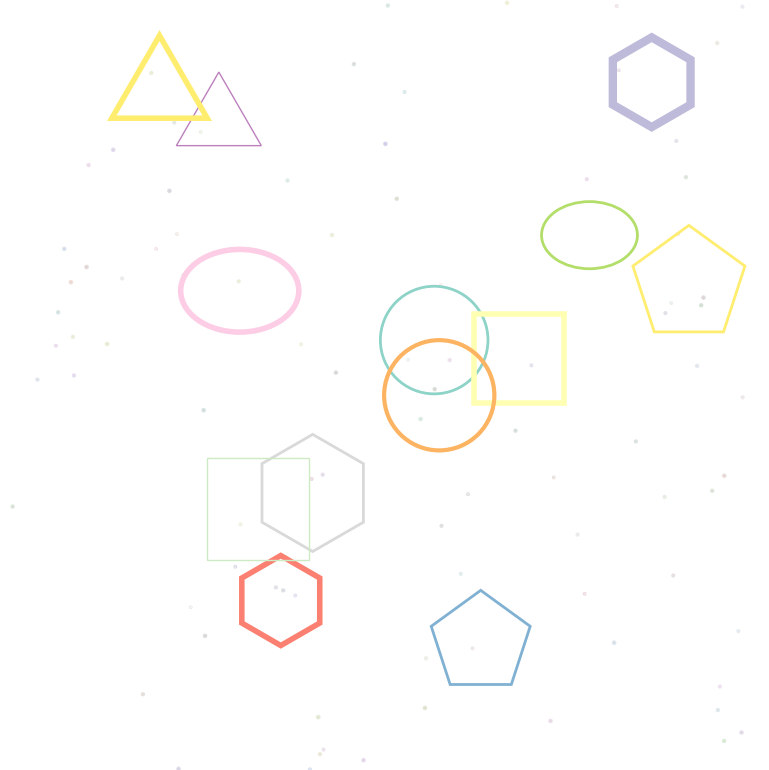[{"shape": "circle", "thickness": 1, "radius": 0.35, "center": [0.564, 0.558]}, {"shape": "square", "thickness": 2, "radius": 0.29, "center": [0.674, 0.534]}, {"shape": "hexagon", "thickness": 3, "radius": 0.29, "center": [0.846, 0.893]}, {"shape": "hexagon", "thickness": 2, "radius": 0.29, "center": [0.365, 0.22]}, {"shape": "pentagon", "thickness": 1, "radius": 0.34, "center": [0.624, 0.166]}, {"shape": "circle", "thickness": 1.5, "radius": 0.36, "center": [0.57, 0.487]}, {"shape": "oval", "thickness": 1, "radius": 0.31, "center": [0.766, 0.695]}, {"shape": "oval", "thickness": 2, "radius": 0.38, "center": [0.311, 0.622]}, {"shape": "hexagon", "thickness": 1, "radius": 0.38, "center": [0.406, 0.36]}, {"shape": "triangle", "thickness": 0.5, "radius": 0.32, "center": [0.284, 0.843]}, {"shape": "square", "thickness": 0.5, "radius": 0.33, "center": [0.335, 0.339]}, {"shape": "pentagon", "thickness": 1, "radius": 0.38, "center": [0.895, 0.631]}, {"shape": "triangle", "thickness": 2, "radius": 0.36, "center": [0.207, 0.882]}]